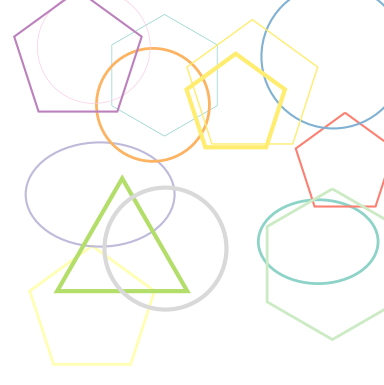[{"shape": "hexagon", "thickness": 0.5, "radius": 0.79, "center": [0.427, 0.804]}, {"shape": "oval", "thickness": 2, "radius": 0.78, "center": [0.826, 0.372]}, {"shape": "pentagon", "thickness": 2, "radius": 0.85, "center": [0.239, 0.191]}, {"shape": "oval", "thickness": 1.5, "radius": 0.97, "center": [0.26, 0.495]}, {"shape": "pentagon", "thickness": 1.5, "radius": 0.67, "center": [0.896, 0.573]}, {"shape": "circle", "thickness": 1.5, "radius": 0.93, "center": [0.866, 0.853]}, {"shape": "circle", "thickness": 2, "radius": 0.73, "center": [0.397, 0.728]}, {"shape": "triangle", "thickness": 3, "radius": 0.98, "center": [0.317, 0.341]}, {"shape": "circle", "thickness": 0.5, "radius": 0.73, "center": [0.244, 0.878]}, {"shape": "circle", "thickness": 3, "radius": 0.79, "center": [0.43, 0.354]}, {"shape": "pentagon", "thickness": 1.5, "radius": 0.87, "center": [0.202, 0.851]}, {"shape": "hexagon", "thickness": 2, "radius": 0.98, "center": [0.863, 0.314]}, {"shape": "pentagon", "thickness": 1, "radius": 0.89, "center": [0.655, 0.771]}, {"shape": "pentagon", "thickness": 3, "radius": 0.67, "center": [0.612, 0.726]}]